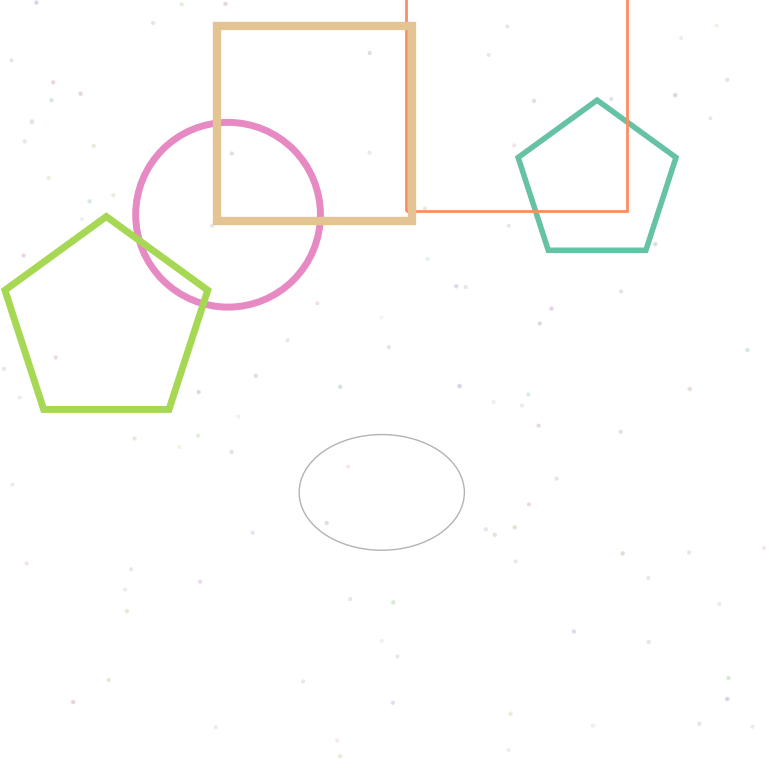[{"shape": "pentagon", "thickness": 2, "radius": 0.54, "center": [0.775, 0.762]}, {"shape": "square", "thickness": 1, "radius": 0.72, "center": [0.671, 0.87]}, {"shape": "circle", "thickness": 2.5, "radius": 0.6, "center": [0.296, 0.721]}, {"shape": "pentagon", "thickness": 2.5, "radius": 0.69, "center": [0.138, 0.58]}, {"shape": "square", "thickness": 3, "radius": 0.63, "center": [0.408, 0.84]}, {"shape": "oval", "thickness": 0.5, "radius": 0.54, "center": [0.496, 0.361]}]